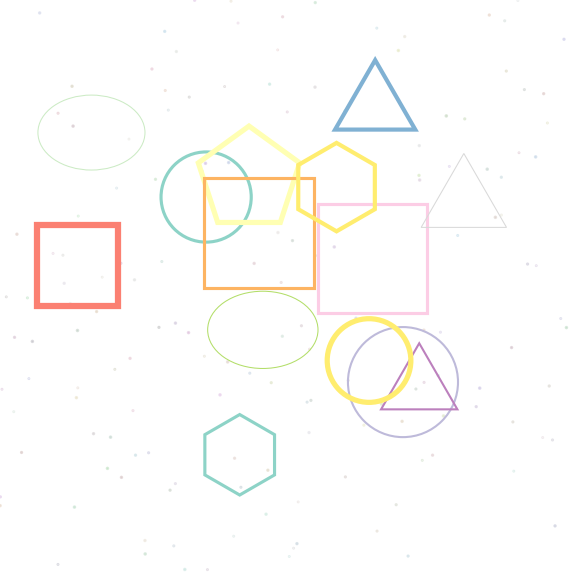[{"shape": "circle", "thickness": 1.5, "radius": 0.39, "center": [0.357, 0.658]}, {"shape": "hexagon", "thickness": 1.5, "radius": 0.35, "center": [0.415, 0.212]}, {"shape": "pentagon", "thickness": 2.5, "radius": 0.46, "center": [0.431, 0.689]}, {"shape": "circle", "thickness": 1, "radius": 0.48, "center": [0.698, 0.337]}, {"shape": "square", "thickness": 3, "radius": 0.35, "center": [0.134, 0.54]}, {"shape": "triangle", "thickness": 2, "radius": 0.4, "center": [0.65, 0.815]}, {"shape": "square", "thickness": 1.5, "radius": 0.48, "center": [0.449, 0.595]}, {"shape": "oval", "thickness": 0.5, "radius": 0.48, "center": [0.455, 0.428]}, {"shape": "square", "thickness": 1.5, "radius": 0.47, "center": [0.645, 0.551]}, {"shape": "triangle", "thickness": 0.5, "radius": 0.43, "center": [0.803, 0.648]}, {"shape": "triangle", "thickness": 1, "radius": 0.38, "center": [0.726, 0.328]}, {"shape": "oval", "thickness": 0.5, "radius": 0.46, "center": [0.158, 0.77]}, {"shape": "circle", "thickness": 2.5, "radius": 0.36, "center": [0.639, 0.375]}, {"shape": "hexagon", "thickness": 2, "radius": 0.38, "center": [0.583, 0.675]}]